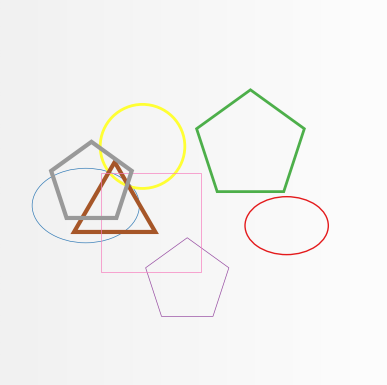[{"shape": "oval", "thickness": 1, "radius": 0.54, "center": [0.74, 0.414]}, {"shape": "oval", "thickness": 0.5, "radius": 0.69, "center": [0.221, 0.466]}, {"shape": "pentagon", "thickness": 2, "radius": 0.73, "center": [0.646, 0.621]}, {"shape": "pentagon", "thickness": 0.5, "radius": 0.56, "center": [0.483, 0.27]}, {"shape": "circle", "thickness": 2, "radius": 0.55, "center": [0.368, 0.62]}, {"shape": "triangle", "thickness": 3, "radius": 0.61, "center": [0.296, 0.458]}, {"shape": "square", "thickness": 0.5, "radius": 0.64, "center": [0.39, 0.421]}, {"shape": "pentagon", "thickness": 3, "radius": 0.55, "center": [0.236, 0.522]}]